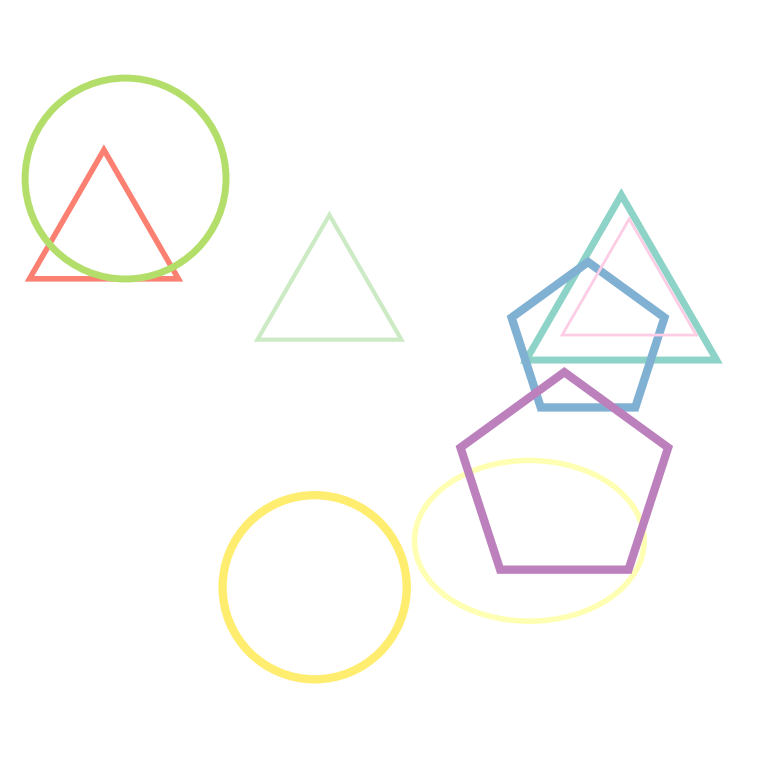[{"shape": "triangle", "thickness": 2.5, "radius": 0.71, "center": [0.807, 0.604]}, {"shape": "oval", "thickness": 2, "radius": 0.75, "center": [0.687, 0.298]}, {"shape": "triangle", "thickness": 2, "radius": 0.56, "center": [0.135, 0.694]}, {"shape": "pentagon", "thickness": 3, "radius": 0.52, "center": [0.764, 0.555]}, {"shape": "circle", "thickness": 2.5, "radius": 0.65, "center": [0.163, 0.768]}, {"shape": "triangle", "thickness": 1, "radius": 0.5, "center": [0.817, 0.615]}, {"shape": "pentagon", "thickness": 3, "radius": 0.71, "center": [0.733, 0.375]}, {"shape": "triangle", "thickness": 1.5, "radius": 0.54, "center": [0.428, 0.613]}, {"shape": "circle", "thickness": 3, "radius": 0.6, "center": [0.409, 0.237]}]